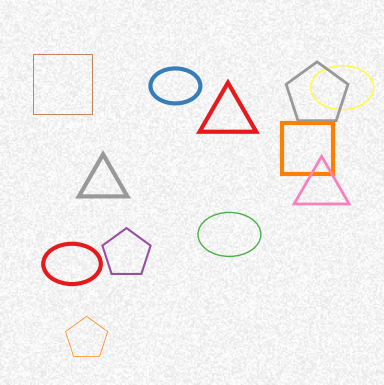[{"shape": "oval", "thickness": 3, "radius": 0.37, "center": [0.187, 0.314]}, {"shape": "triangle", "thickness": 3, "radius": 0.42, "center": [0.592, 0.7]}, {"shape": "oval", "thickness": 3, "radius": 0.32, "center": [0.456, 0.777]}, {"shape": "oval", "thickness": 1, "radius": 0.41, "center": [0.596, 0.391]}, {"shape": "pentagon", "thickness": 1.5, "radius": 0.33, "center": [0.329, 0.342]}, {"shape": "square", "thickness": 3, "radius": 0.33, "center": [0.799, 0.615]}, {"shape": "pentagon", "thickness": 0.5, "radius": 0.29, "center": [0.225, 0.121]}, {"shape": "oval", "thickness": 1, "radius": 0.41, "center": [0.889, 0.772]}, {"shape": "square", "thickness": 0.5, "radius": 0.39, "center": [0.162, 0.782]}, {"shape": "triangle", "thickness": 2, "radius": 0.41, "center": [0.835, 0.512]}, {"shape": "pentagon", "thickness": 2, "radius": 0.42, "center": [0.824, 0.755]}, {"shape": "triangle", "thickness": 3, "radius": 0.36, "center": [0.268, 0.526]}]